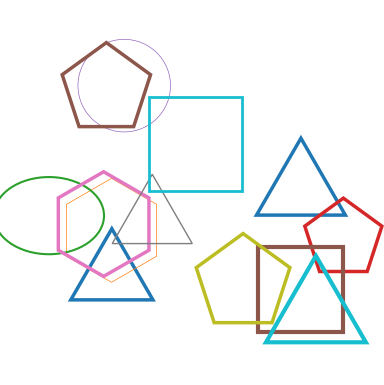[{"shape": "triangle", "thickness": 2.5, "radius": 0.62, "center": [0.29, 0.283]}, {"shape": "triangle", "thickness": 2.5, "radius": 0.67, "center": [0.782, 0.508]}, {"shape": "hexagon", "thickness": 0.5, "radius": 0.67, "center": [0.29, 0.402]}, {"shape": "oval", "thickness": 1.5, "radius": 0.72, "center": [0.127, 0.44]}, {"shape": "pentagon", "thickness": 2.5, "radius": 0.53, "center": [0.892, 0.38]}, {"shape": "circle", "thickness": 0.5, "radius": 0.6, "center": [0.323, 0.778]}, {"shape": "pentagon", "thickness": 2.5, "radius": 0.6, "center": [0.276, 0.769]}, {"shape": "square", "thickness": 3, "radius": 0.55, "center": [0.78, 0.249]}, {"shape": "hexagon", "thickness": 2.5, "radius": 0.68, "center": [0.269, 0.418]}, {"shape": "triangle", "thickness": 1, "radius": 0.6, "center": [0.395, 0.427]}, {"shape": "pentagon", "thickness": 2.5, "radius": 0.64, "center": [0.631, 0.265]}, {"shape": "square", "thickness": 2, "radius": 0.61, "center": [0.508, 0.626]}, {"shape": "triangle", "thickness": 3, "radius": 0.75, "center": [0.821, 0.186]}]